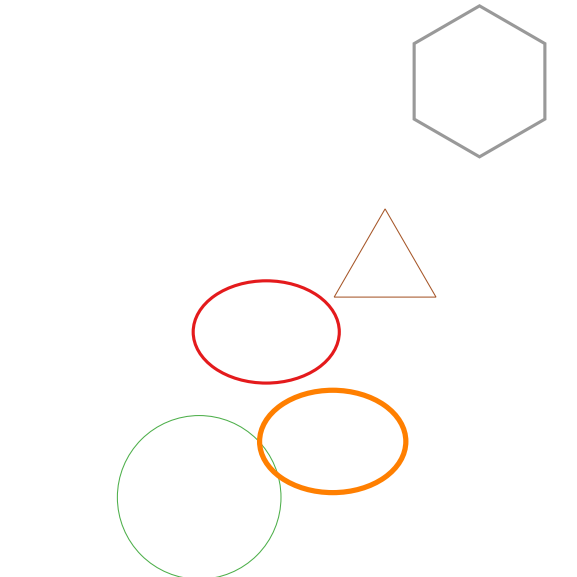[{"shape": "oval", "thickness": 1.5, "radius": 0.63, "center": [0.461, 0.424]}, {"shape": "circle", "thickness": 0.5, "radius": 0.71, "center": [0.345, 0.138]}, {"shape": "oval", "thickness": 2.5, "radius": 0.63, "center": [0.576, 0.235]}, {"shape": "triangle", "thickness": 0.5, "radius": 0.51, "center": [0.667, 0.536]}, {"shape": "hexagon", "thickness": 1.5, "radius": 0.65, "center": [0.83, 0.858]}]